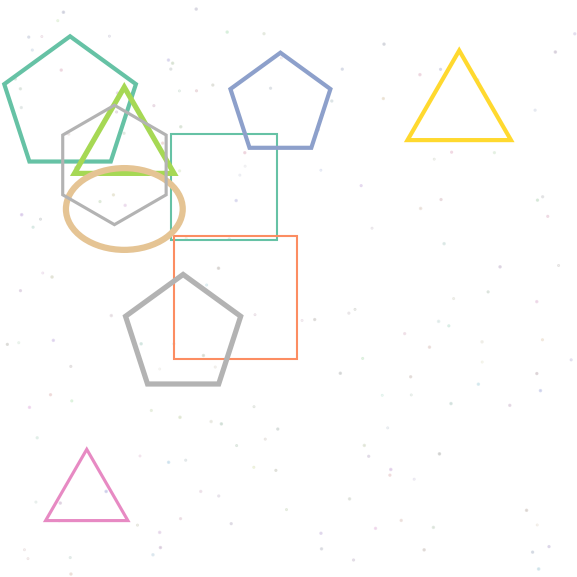[{"shape": "square", "thickness": 1, "radius": 0.46, "center": [0.388, 0.675]}, {"shape": "pentagon", "thickness": 2, "radius": 0.6, "center": [0.121, 0.816]}, {"shape": "square", "thickness": 1, "radius": 0.53, "center": [0.408, 0.484]}, {"shape": "pentagon", "thickness": 2, "radius": 0.46, "center": [0.486, 0.817]}, {"shape": "triangle", "thickness": 1.5, "radius": 0.41, "center": [0.15, 0.139]}, {"shape": "triangle", "thickness": 2.5, "radius": 0.5, "center": [0.215, 0.749]}, {"shape": "triangle", "thickness": 2, "radius": 0.52, "center": [0.795, 0.808]}, {"shape": "oval", "thickness": 3, "radius": 0.51, "center": [0.215, 0.637]}, {"shape": "hexagon", "thickness": 1.5, "radius": 0.52, "center": [0.198, 0.714]}, {"shape": "pentagon", "thickness": 2.5, "radius": 0.52, "center": [0.317, 0.419]}]